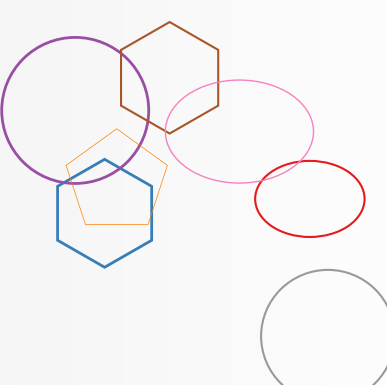[{"shape": "oval", "thickness": 1.5, "radius": 0.71, "center": [0.8, 0.483]}, {"shape": "hexagon", "thickness": 2, "radius": 0.7, "center": [0.27, 0.446]}, {"shape": "circle", "thickness": 2, "radius": 0.95, "center": [0.194, 0.713]}, {"shape": "pentagon", "thickness": 0.5, "radius": 0.69, "center": [0.301, 0.528]}, {"shape": "hexagon", "thickness": 1.5, "radius": 0.72, "center": [0.438, 0.798]}, {"shape": "oval", "thickness": 1, "radius": 0.96, "center": [0.618, 0.658]}, {"shape": "circle", "thickness": 1.5, "radius": 0.86, "center": [0.846, 0.127]}]